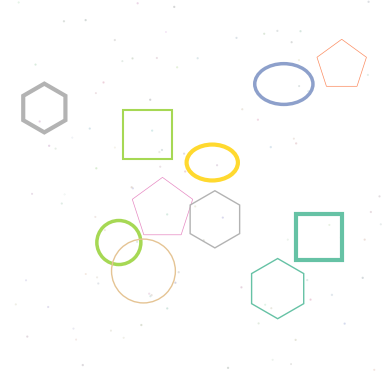[{"shape": "hexagon", "thickness": 1, "radius": 0.39, "center": [0.721, 0.25]}, {"shape": "square", "thickness": 3, "radius": 0.3, "center": [0.83, 0.385]}, {"shape": "pentagon", "thickness": 0.5, "radius": 0.34, "center": [0.888, 0.83]}, {"shape": "oval", "thickness": 2.5, "radius": 0.38, "center": [0.737, 0.782]}, {"shape": "pentagon", "thickness": 0.5, "radius": 0.41, "center": [0.422, 0.457]}, {"shape": "square", "thickness": 1.5, "radius": 0.32, "center": [0.384, 0.651]}, {"shape": "circle", "thickness": 2.5, "radius": 0.29, "center": [0.309, 0.37]}, {"shape": "oval", "thickness": 3, "radius": 0.33, "center": [0.551, 0.578]}, {"shape": "circle", "thickness": 1, "radius": 0.41, "center": [0.373, 0.296]}, {"shape": "hexagon", "thickness": 3, "radius": 0.32, "center": [0.115, 0.719]}, {"shape": "hexagon", "thickness": 1, "radius": 0.37, "center": [0.558, 0.43]}]